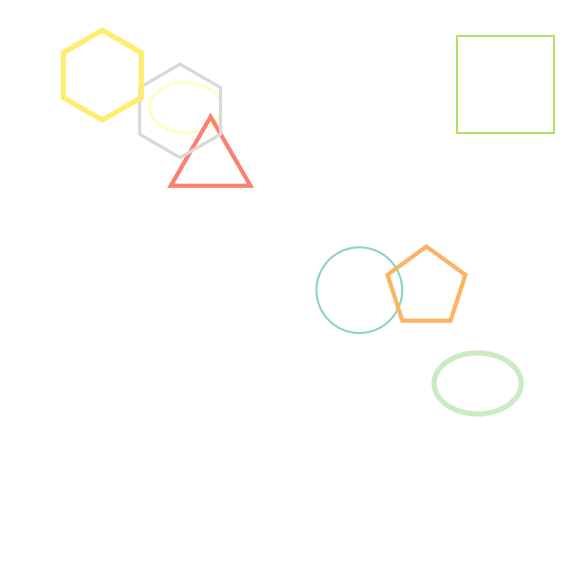[{"shape": "circle", "thickness": 1, "radius": 0.37, "center": [0.622, 0.497]}, {"shape": "oval", "thickness": 1, "radius": 0.31, "center": [0.321, 0.813]}, {"shape": "triangle", "thickness": 2, "radius": 0.4, "center": [0.365, 0.717]}, {"shape": "pentagon", "thickness": 2, "radius": 0.35, "center": [0.738, 0.501]}, {"shape": "square", "thickness": 1, "radius": 0.42, "center": [0.875, 0.853]}, {"shape": "hexagon", "thickness": 1.5, "radius": 0.4, "center": [0.312, 0.807]}, {"shape": "oval", "thickness": 2.5, "radius": 0.38, "center": [0.827, 0.335]}, {"shape": "hexagon", "thickness": 2.5, "radius": 0.39, "center": [0.177, 0.869]}]